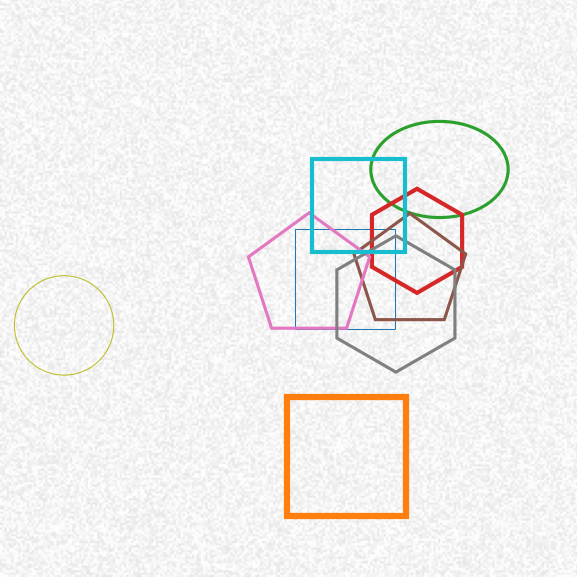[{"shape": "square", "thickness": 0.5, "radius": 0.43, "center": [0.598, 0.516]}, {"shape": "square", "thickness": 3, "radius": 0.51, "center": [0.6, 0.209]}, {"shape": "oval", "thickness": 1.5, "radius": 0.59, "center": [0.761, 0.706]}, {"shape": "hexagon", "thickness": 2, "radius": 0.45, "center": [0.722, 0.582]}, {"shape": "pentagon", "thickness": 1.5, "radius": 0.51, "center": [0.71, 0.528]}, {"shape": "pentagon", "thickness": 1.5, "radius": 0.55, "center": [0.535, 0.52]}, {"shape": "hexagon", "thickness": 1.5, "radius": 0.59, "center": [0.686, 0.473]}, {"shape": "circle", "thickness": 0.5, "radius": 0.43, "center": [0.111, 0.436]}, {"shape": "square", "thickness": 2, "radius": 0.4, "center": [0.621, 0.643]}]